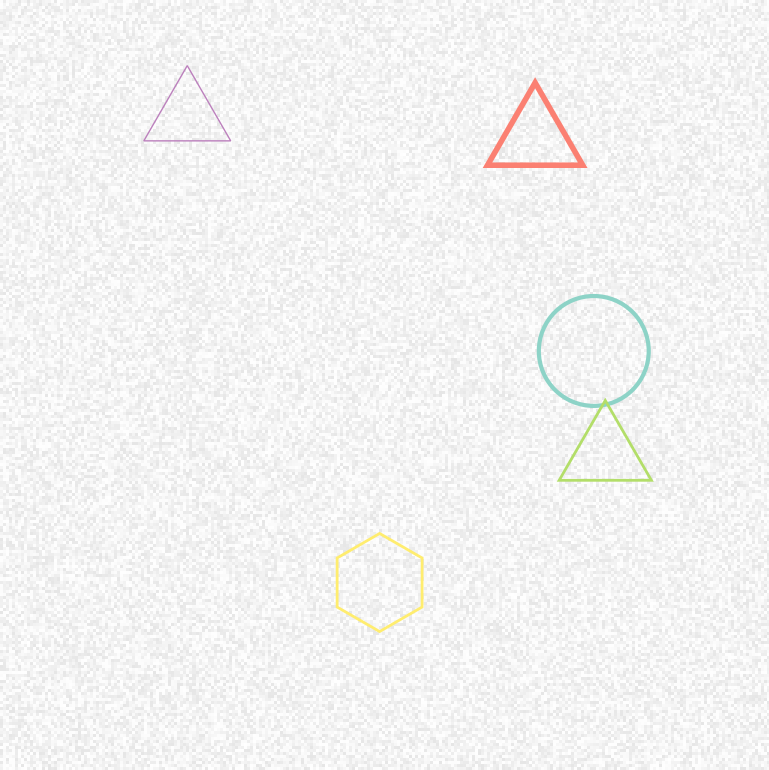[{"shape": "circle", "thickness": 1.5, "radius": 0.36, "center": [0.771, 0.544]}, {"shape": "triangle", "thickness": 2, "radius": 0.36, "center": [0.695, 0.821]}, {"shape": "triangle", "thickness": 1, "radius": 0.35, "center": [0.786, 0.411]}, {"shape": "triangle", "thickness": 0.5, "radius": 0.33, "center": [0.243, 0.85]}, {"shape": "hexagon", "thickness": 1, "radius": 0.32, "center": [0.493, 0.243]}]